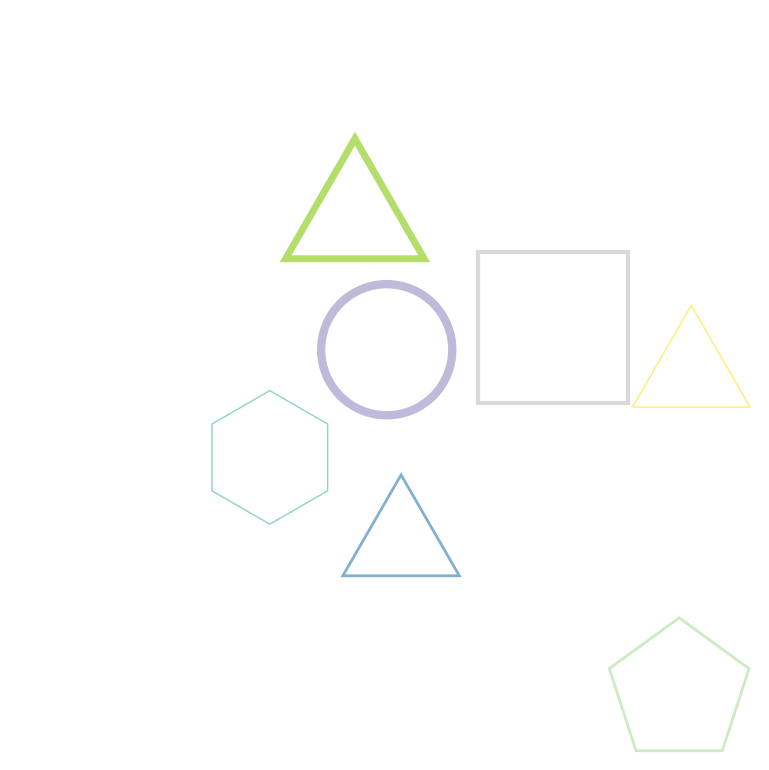[{"shape": "hexagon", "thickness": 0.5, "radius": 0.43, "center": [0.35, 0.406]}, {"shape": "circle", "thickness": 3, "radius": 0.43, "center": [0.502, 0.546]}, {"shape": "triangle", "thickness": 1, "radius": 0.44, "center": [0.521, 0.296]}, {"shape": "triangle", "thickness": 2.5, "radius": 0.52, "center": [0.461, 0.716]}, {"shape": "square", "thickness": 1.5, "radius": 0.49, "center": [0.718, 0.575]}, {"shape": "pentagon", "thickness": 1, "radius": 0.48, "center": [0.882, 0.102]}, {"shape": "triangle", "thickness": 0.5, "radius": 0.44, "center": [0.898, 0.515]}]